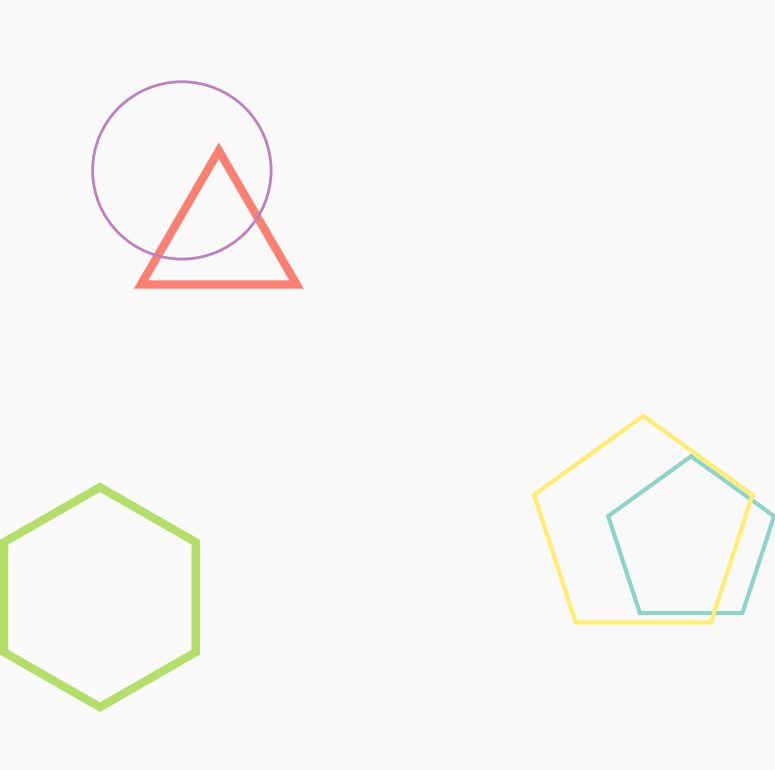[{"shape": "pentagon", "thickness": 1.5, "radius": 0.56, "center": [0.892, 0.295]}, {"shape": "triangle", "thickness": 3, "radius": 0.58, "center": [0.282, 0.688]}, {"shape": "hexagon", "thickness": 3, "radius": 0.71, "center": [0.129, 0.224]}, {"shape": "circle", "thickness": 1, "radius": 0.58, "center": [0.235, 0.779]}, {"shape": "pentagon", "thickness": 1.5, "radius": 0.74, "center": [0.83, 0.312]}]